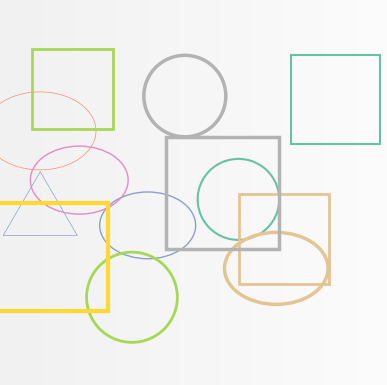[{"shape": "square", "thickness": 1.5, "radius": 0.57, "center": [0.866, 0.742]}, {"shape": "circle", "thickness": 1.5, "radius": 0.53, "center": [0.615, 0.482]}, {"shape": "oval", "thickness": 0.5, "radius": 0.72, "center": [0.103, 0.66]}, {"shape": "oval", "thickness": 1, "radius": 0.62, "center": [0.381, 0.415]}, {"shape": "triangle", "thickness": 0.5, "radius": 0.55, "center": [0.104, 0.443]}, {"shape": "oval", "thickness": 1, "radius": 0.63, "center": [0.204, 0.532]}, {"shape": "square", "thickness": 2, "radius": 0.52, "center": [0.186, 0.769]}, {"shape": "circle", "thickness": 2, "radius": 0.59, "center": [0.341, 0.228]}, {"shape": "square", "thickness": 3, "radius": 0.7, "center": [0.137, 0.333]}, {"shape": "oval", "thickness": 2.5, "radius": 0.67, "center": [0.713, 0.303]}, {"shape": "square", "thickness": 2, "radius": 0.58, "center": [0.733, 0.381]}, {"shape": "circle", "thickness": 2.5, "radius": 0.53, "center": [0.477, 0.751]}, {"shape": "square", "thickness": 2.5, "radius": 0.73, "center": [0.574, 0.498]}]